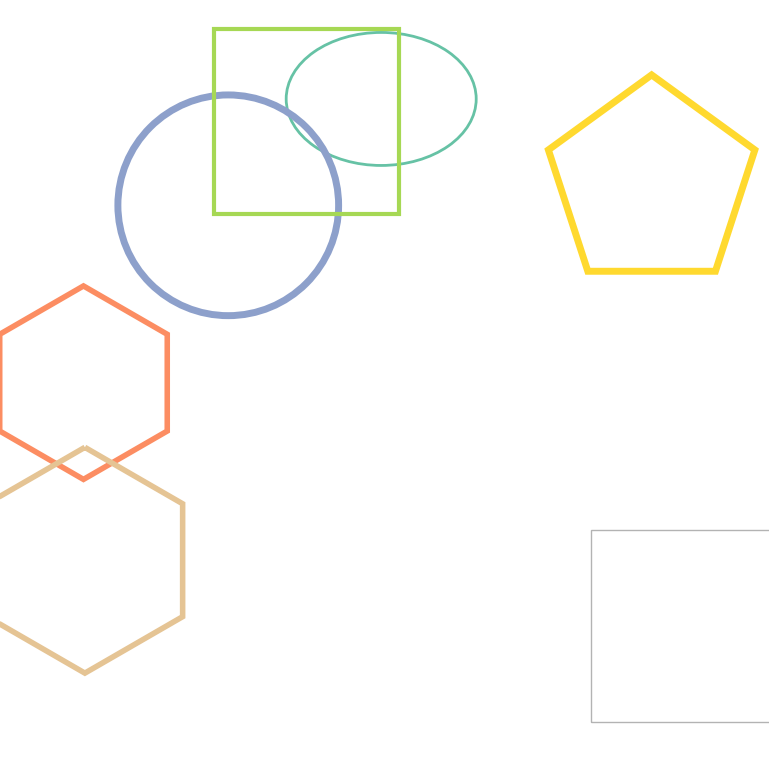[{"shape": "oval", "thickness": 1, "radius": 0.62, "center": [0.495, 0.871]}, {"shape": "hexagon", "thickness": 2, "radius": 0.63, "center": [0.108, 0.503]}, {"shape": "circle", "thickness": 2.5, "radius": 0.72, "center": [0.296, 0.733]}, {"shape": "square", "thickness": 1.5, "radius": 0.6, "center": [0.398, 0.842]}, {"shape": "pentagon", "thickness": 2.5, "radius": 0.7, "center": [0.846, 0.762]}, {"shape": "hexagon", "thickness": 2, "radius": 0.73, "center": [0.11, 0.272]}, {"shape": "square", "thickness": 0.5, "radius": 0.62, "center": [0.892, 0.187]}]